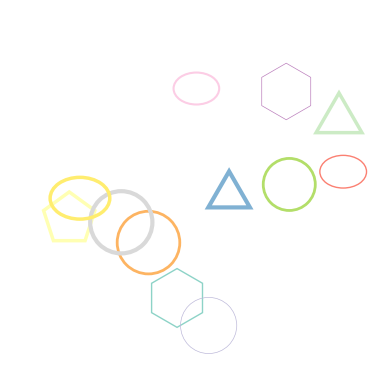[{"shape": "hexagon", "thickness": 1, "radius": 0.38, "center": [0.46, 0.226]}, {"shape": "pentagon", "thickness": 2.5, "radius": 0.35, "center": [0.18, 0.431]}, {"shape": "circle", "thickness": 0.5, "radius": 0.36, "center": [0.542, 0.155]}, {"shape": "oval", "thickness": 1, "radius": 0.3, "center": [0.891, 0.554]}, {"shape": "triangle", "thickness": 3, "radius": 0.31, "center": [0.595, 0.492]}, {"shape": "circle", "thickness": 2, "radius": 0.41, "center": [0.386, 0.37]}, {"shape": "circle", "thickness": 2, "radius": 0.34, "center": [0.751, 0.521]}, {"shape": "oval", "thickness": 1.5, "radius": 0.3, "center": [0.51, 0.77]}, {"shape": "circle", "thickness": 3, "radius": 0.4, "center": [0.315, 0.423]}, {"shape": "hexagon", "thickness": 0.5, "radius": 0.37, "center": [0.743, 0.762]}, {"shape": "triangle", "thickness": 2.5, "radius": 0.34, "center": [0.881, 0.69]}, {"shape": "oval", "thickness": 2.5, "radius": 0.39, "center": [0.208, 0.485]}]